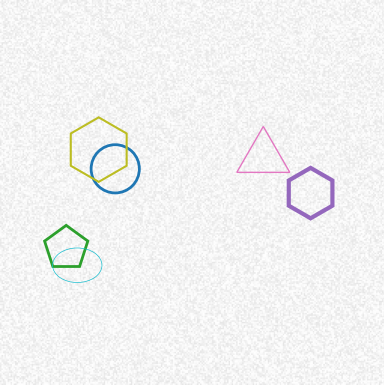[{"shape": "circle", "thickness": 2, "radius": 0.31, "center": [0.299, 0.561]}, {"shape": "pentagon", "thickness": 2, "radius": 0.3, "center": [0.172, 0.356]}, {"shape": "hexagon", "thickness": 3, "radius": 0.33, "center": [0.807, 0.498]}, {"shape": "triangle", "thickness": 1, "radius": 0.4, "center": [0.684, 0.592]}, {"shape": "hexagon", "thickness": 1.5, "radius": 0.42, "center": [0.256, 0.611]}, {"shape": "oval", "thickness": 0.5, "radius": 0.32, "center": [0.201, 0.311]}]